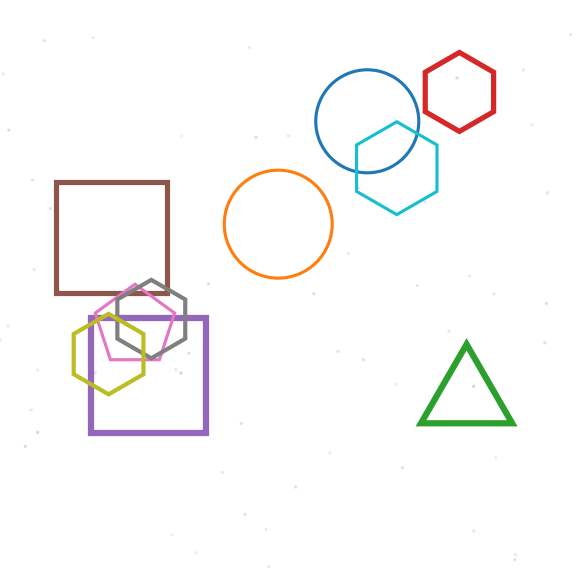[{"shape": "circle", "thickness": 1.5, "radius": 0.45, "center": [0.636, 0.789]}, {"shape": "circle", "thickness": 1.5, "radius": 0.47, "center": [0.482, 0.611]}, {"shape": "triangle", "thickness": 3, "radius": 0.46, "center": [0.808, 0.312]}, {"shape": "hexagon", "thickness": 2.5, "radius": 0.34, "center": [0.796, 0.84]}, {"shape": "square", "thickness": 3, "radius": 0.5, "center": [0.257, 0.349]}, {"shape": "square", "thickness": 2.5, "radius": 0.48, "center": [0.193, 0.588]}, {"shape": "pentagon", "thickness": 1.5, "radius": 0.36, "center": [0.234, 0.435]}, {"shape": "hexagon", "thickness": 2, "radius": 0.34, "center": [0.262, 0.447]}, {"shape": "hexagon", "thickness": 2, "radius": 0.35, "center": [0.188, 0.386]}, {"shape": "hexagon", "thickness": 1.5, "radius": 0.4, "center": [0.687, 0.708]}]